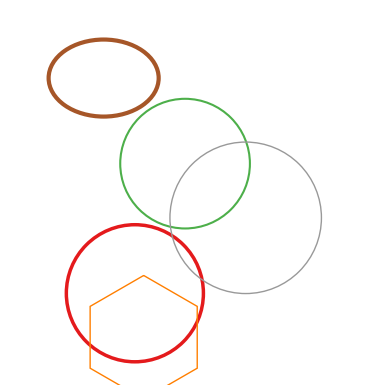[{"shape": "circle", "thickness": 2.5, "radius": 0.89, "center": [0.35, 0.238]}, {"shape": "circle", "thickness": 1.5, "radius": 0.84, "center": [0.481, 0.575]}, {"shape": "hexagon", "thickness": 1, "radius": 0.8, "center": [0.373, 0.124]}, {"shape": "oval", "thickness": 3, "radius": 0.71, "center": [0.269, 0.797]}, {"shape": "circle", "thickness": 1, "radius": 0.98, "center": [0.638, 0.434]}]